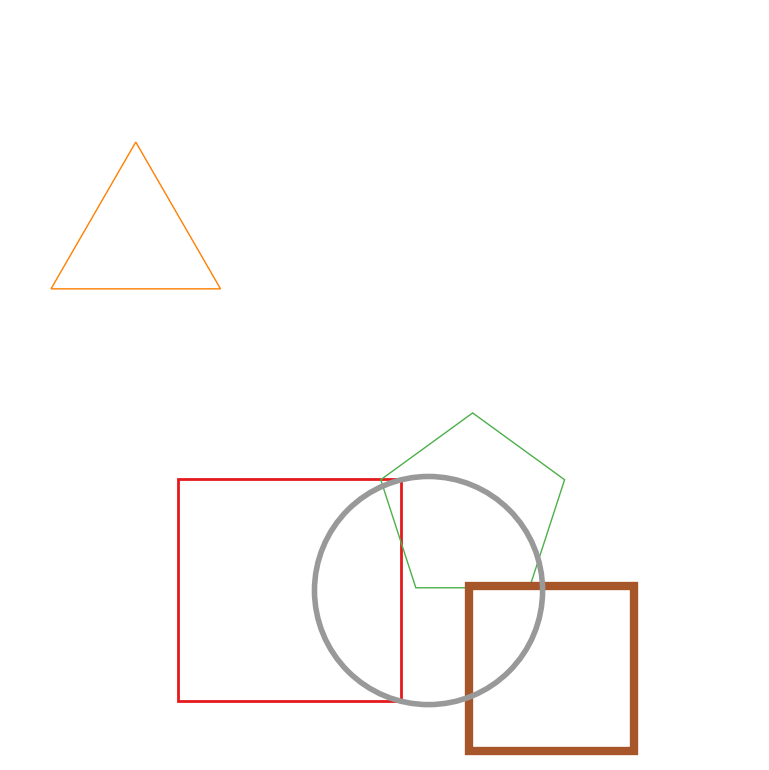[{"shape": "square", "thickness": 1, "radius": 0.72, "center": [0.376, 0.234]}, {"shape": "pentagon", "thickness": 0.5, "radius": 0.63, "center": [0.614, 0.338]}, {"shape": "triangle", "thickness": 0.5, "radius": 0.64, "center": [0.176, 0.688]}, {"shape": "square", "thickness": 3, "radius": 0.53, "center": [0.716, 0.132]}, {"shape": "circle", "thickness": 2, "radius": 0.74, "center": [0.557, 0.233]}]